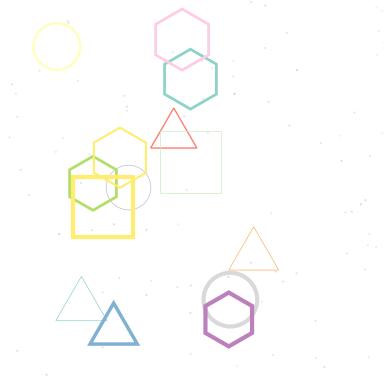[{"shape": "triangle", "thickness": 0.5, "radius": 0.38, "center": [0.211, 0.205]}, {"shape": "hexagon", "thickness": 2, "radius": 0.39, "center": [0.495, 0.794]}, {"shape": "circle", "thickness": 1.5, "radius": 0.3, "center": [0.148, 0.879]}, {"shape": "circle", "thickness": 0.5, "radius": 0.29, "center": [0.334, 0.513]}, {"shape": "triangle", "thickness": 1, "radius": 0.35, "center": [0.451, 0.65]}, {"shape": "triangle", "thickness": 2.5, "radius": 0.35, "center": [0.295, 0.142]}, {"shape": "triangle", "thickness": 0.5, "radius": 0.37, "center": [0.659, 0.336]}, {"shape": "hexagon", "thickness": 2, "radius": 0.35, "center": [0.242, 0.524]}, {"shape": "hexagon", "thickness": 2, "radius": 0.4, "center": [0.473, 0.897]}, {"shape": "circle", "thickness": 3, "radius": 0.35, "center": [0.598, 0.222]}, {"shape": "hexagon", "thickness": 3, "radius": 0.35, "center": [0.594, 0.17]}, {"shape": "square", "thickness": 0.5, "radius": 0.4, "center": [0.495, 0.58]}, {"shape": "hexagon", "thickness": 1.5, "radius": 0.39, "center": [0.311, 0.59]}, {"shape": "square", "thickness": 3, "radius": 0.39, "center": [0.267, 0.462]}]